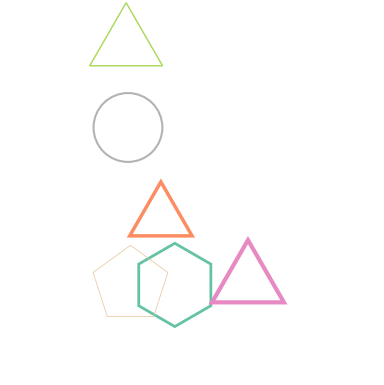[{"shape": "hexagon", "thickness": 2, "radius": 0.54, "center": [0.454, 0.26]}, {"shape": "triangle", "thickness": 2.5, "radius": 0.47, "center": [0.418, 0.434]}, {"shape": "triangle", "thickness": 3, "radius": 0.54, "center": [0.644, 0.269]}, {"shape": "triangle", "thickness": 1, "radius": 0.55, "center": [0.328, 0.884]}, {"shape": "pentagon", "thickness": 0.5, "radius": 0.51, "center": [0.339, 0.261]}, {"shape": "circle", "thickness": 1.5, "radius": 0.45, "center": [0.332, 0.669]}]